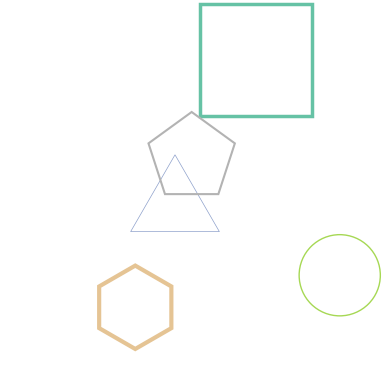[{"shape": "square", "thickness": 2.5, "radius": 0.73, "center": [0.666, 0.845]}, {"shape": "triangle", "thickness": 0.5, "radius": 0.67, "center": [0.455, 0.465]}, {"shape": "circle", "thickness": 1, "radius": 0.53, "center": [0.882, 0.285]}, {"shape": "hexagon", "thickness": 3, "radius": 0.54, "center": [0.351, 0.202]}, {"shape": "pentagon", "thickness": 1.5, "radius": 0.59, "center": [0.498, 0.591]}]